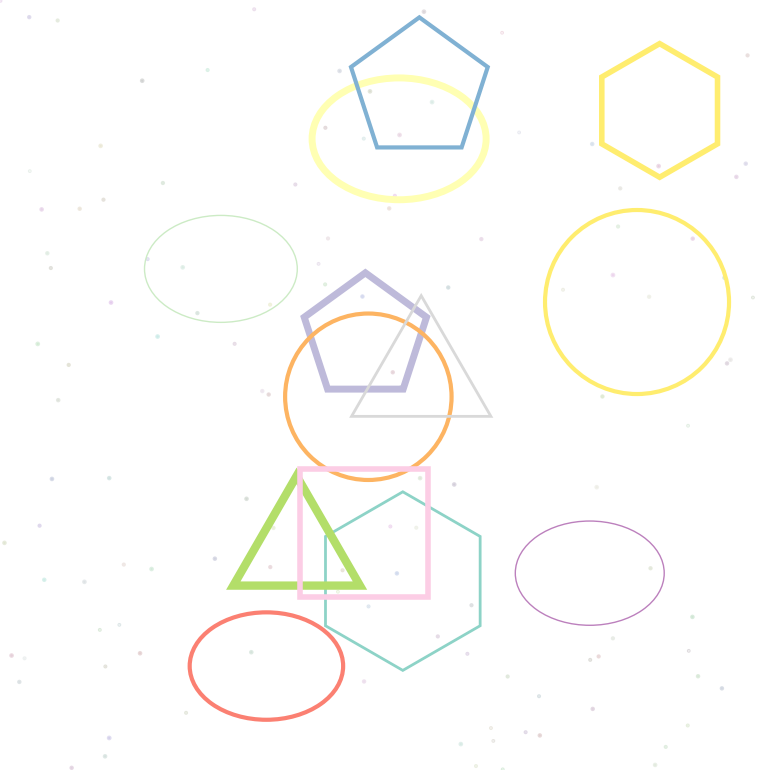[{"shape": "hexagon", "thickness": 1, "radius": 0.58, "center": [0.523, 0.245]}, {"shape": "oval", "thickness": 2.5, "radius": 0.57, "center": [0.518, 0.82]}, {"shape": "pentagon", "thickness": 2.5, "radius": 0.42, "center": [0.475, 0.562]}, {"shape": "oval", "thickness": 1.5, "radius": 0.5, "center": [0.346, 0.135]}, {"shape": "pentagon", "thickness": 1.5, "radius": 0.47, "center": [0.545, 0.884]}, {"shape": "circle", "thickness": 1.5, "radius": 0.54, "center": [0.478, 0.485]}, {"shape": "triangle", "thickness": 3, "radius": 0.47, "center": [0.385, 0.287]}, {"shape": "square", "thickness": 2, "radius": 0.42, "center": [0.472, 0.308]}, {"shape": "triangle", "thickness": 1, "radius": 0.52, "center": [0.547, 0.512]}, {"shape": "oval", "thickness": 0.5, "radius": 0.48, "center": [0.766, 0.256]}, {"shape": "oval", "thickness": 0.5, "radius": 0.5, "center": [0.287, 0.651]}, {"shape": "hexagon", "thickness": 2, "radius": 0.43, "center": [0.857, 0.857]}, {"shape": "circle", "thickness": 1.5, "radius": 0.6, "center": [0.827, 0.608]}]